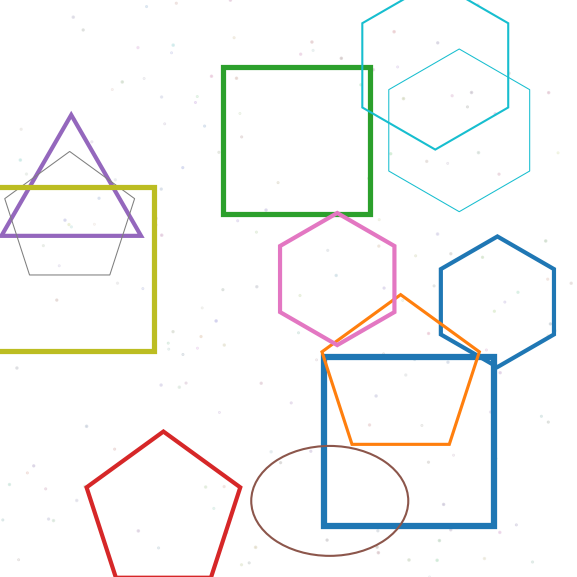[{"shape": "square", "thickness": 3, "radius": 0.73, "center": [0.708, 0.234]}, {"shape": "hexagon", "thickness": 2, "radius": 0.57, "center": [0.861, 0.477]}, {"shape": "pentagon", "thickness": 1.5, "radius": 0.72, "center": [0.694, 0.346]}, {"shape": "square", "thickness": 2.5, "radius": 0.64, "center": [0.514, 0.756]}, {"shape": "pentagon", "thickness": 2, "radius": 0.7, "center": [0.283, 0.112]}, {"shape": "triangle", "thickness": 2, "radius": 0.7, "center": [0.123, 0.661]}, {"shape": "oval", "thickness": 1, "radius": 0.68, "center": [0.571, 0.132]}, {"shape": "hexagon", "thickness": 2, "radius": 0.57, "center": [0.584, 0.516]}, {"shape": "pentagon", "thickness": 0.5, "radius": 0.59, "center": [0.121, 0.619]}, {"shape": "square", "thickness": 2.5, "radius": 0.71, "center": [0.125, 0.534]}, {"shape": "hexagon", "thickness": 0.5, "radius": 0.7, "center": [0.795, 0.773]}, {"shape": "hexagon", "thickness": 1, "radius": 0.73, "center": [0.754, 0.886]}]